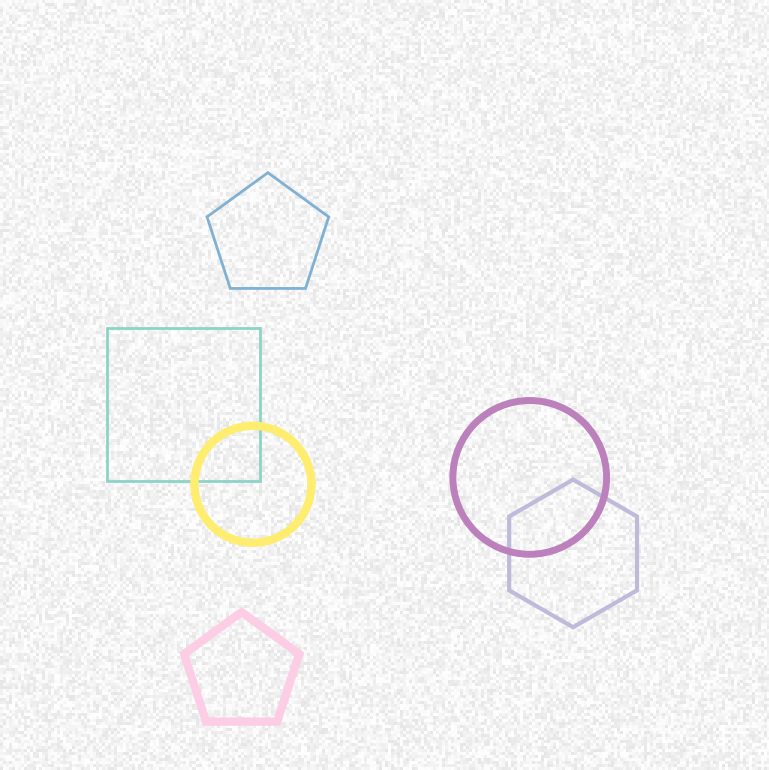[{"shape": "square", "thickness": 1, "radius": 0.5, "center": [0.239, 0.475]}, {"shape": "hexagon", "thickness": 1.5, "radius": 0.48, "center": [0.744, 0.281]}, {"shape": "pentagon", "thickness": 1, "radius": 0.42, "center": [0.348, 0.693]}, {"shape": "pentagon", "thickness": 3, "radius": 0.39, "center": [0.314, 0.126]}, {"shape": "circle", "thickness": 2.5, "radius": 0.5, "center": [0.688, 0.38]}, {"shape": "circle", "thickness": 3, "radius": 0.38, "center": [0.328, 0.371]}]